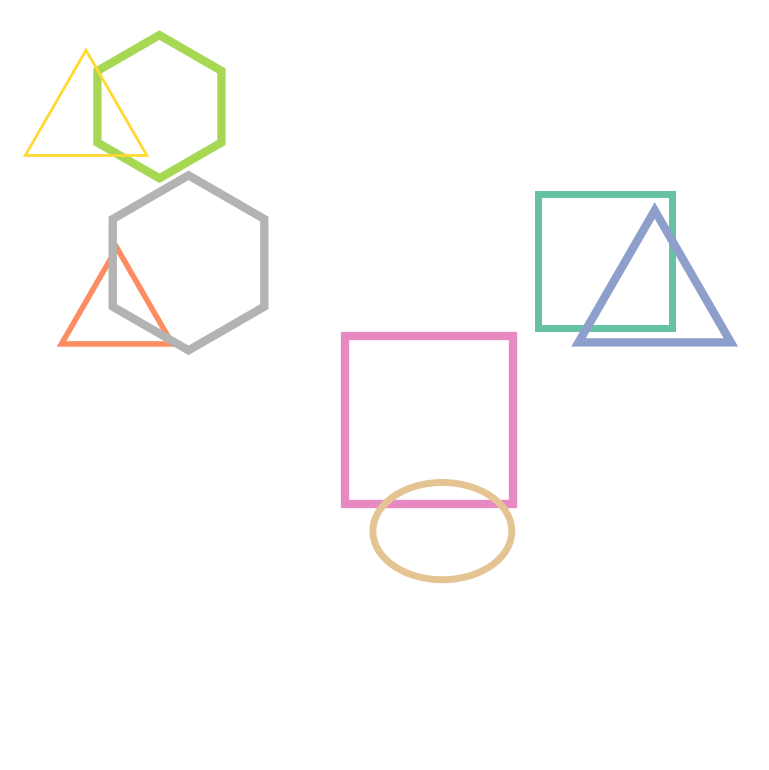[{"shape": "square", "thickness": 2.5, "radius": 0.43, "center": [0.785, 0.661]}, {"shape": "triangle", "thickness": 2, "radius": 0.42, "center": [0.152, 0.595]}, {"shape": "triangle", "thickness": 3, "radius": 0.57, "center": [0.85, 0.612]}, {"shape": "square", "thickness": 3, "radius": 0.55, "center": [0.557, 0.454]}, {"shape": "hexagon", "thickness": 3, "radius": 0.47, "center": [0.207, 0.861]}, {"shape": "triangle", "thickness": 1, "radius": 0.46, "center": [0.112, 0.844]}, {"shape": "oval", "thickness": 2.5, "radius": 0.45, "center": [0.574, 0.31]}, {"shape": "hexagon", "thickness": 3, "radius": 0.57, "center": [0.245, 0.659]}]